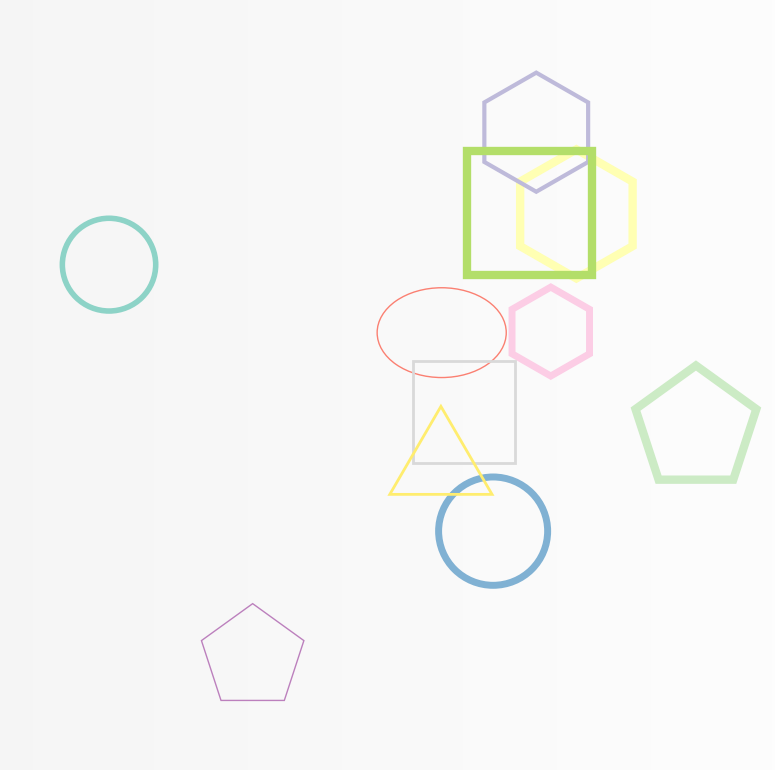[{"shape": "circle", "thickness": 2, "radius": 0.3, "center": [0.141, 0.656]}, {"shape": "hexagon", "thickness": 3, "radius": 0.42, "center": [0.744, 0.722]}, {"shape": "hexagon", "thickness": 1.5, "radius": 0.39, "center": [0.692, 0.828]}, {"shape": "oval", "thickness": 0.5, "radius": 0.42, "center": [0.57, 0.568]}, {"shape": "circle", "thickness": 2.5, "radius": 0.35, "center": [0.636, 0.31]}, {"shape": "square", "thickness": 3, "radius": 0.4, "center": [0.683, 0.723]}, {"shape": "hexagon", "thickness": 2.5, "radius": 0.29, "center": [0.711, 0.569]}, {"shape": "square", "thickness": 1, "radius": 0.33, "center": [0.599, 0.465]}, {"shape": "pentagon", "thickness": 0.5, "radius": 0.35, "center": [0.326, 0.147]}, {"shape": "pentagon", "thickness": 3, "radius": 0.41, "center": [0.898, 0.443]}, {"shape": "triangle", "thickness": 1, "radius": 0.38, "center": [0.569, 0.396]}]